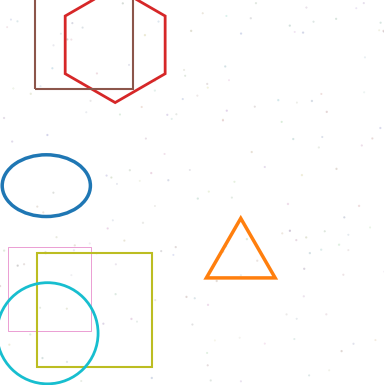[{"shape": "oval", "thickness": 2.5, "radius": 0.57, "center": [0.12, 0.518]}, {"shape": "triangle", "thickness": 2.5, "radius": 0.52, "center": [0.625, 0.33]}, {"shape": "hexagon", "thickness": 2, "radius": 0.75, "center": [0.299, 0.883]}, {"shape": "square", "thickness": 1.5, "radius": 0.64, "center": [0.218, 0.896]}, {"shape": "square", "thickness": 0.5, "radius": 0.54, "center": [0.128, 0.249]}, {"shape": "square", "thickness": 1.5, "radius": 0.74, "center": [0.246, 0.195]}, {"shape": "circle", "thickness": 2, "radius": 0.66, "center": [0.123, 0.134]}]